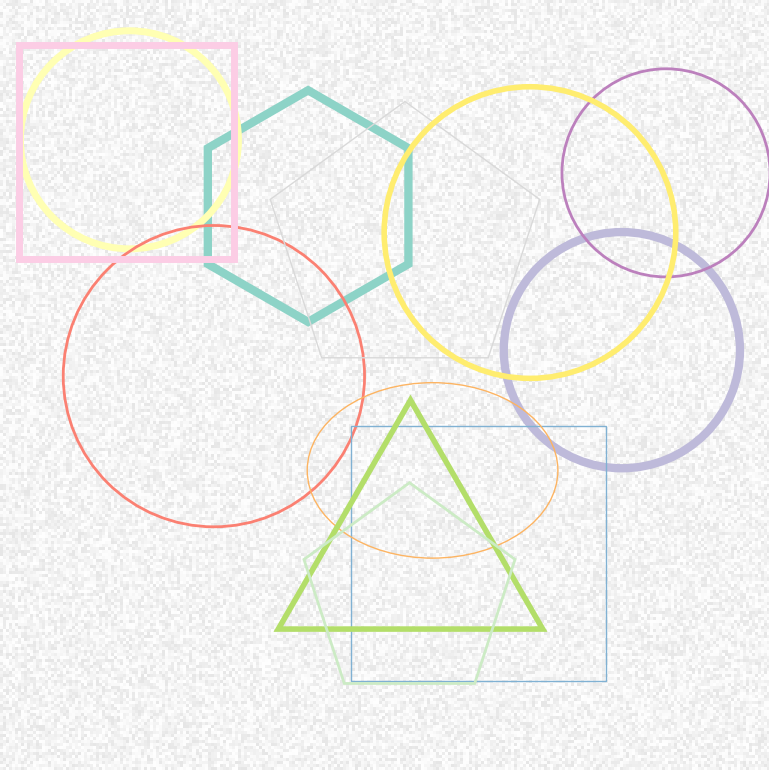[{"shape": "hexagon", "thickness": 3, "radius": 0.75, "center": [0.4, 0.732]}, {"shape": "circle", "thickness": 2.5, "radius": 0.71, "center": [0.168, 0.818]}, {"shape": "circle", "thickness": 3, "radius": 0.77, "center": [0.808, 0.545]}, {"shape": "circle", "thickness": 1, "radius": 0.98, "center": [0.278, 0.511]}, {"shape": "square", "thickness": 0.5, "radius": 0.83, "center": [0.622, 0.281]}, {"shape": "oval", "thickness": 0.5, "radius": 0.81, "center": [0.562, 0.389]}, {"shape": "triangle", "thickness": 2, "radius": 0.99, "center": [0.533, 0.282]}, {"shape": "square", "thickness": 2.5, "radius": 0.7, "center": [0.164, 0.803]}, {"shape": "pentagon", "thickness": 0.5, "radius": 0.92, "center": [0.526, 0.684]}, {"shape": "circle", "thickness": 1, "radius": 0.68, "center": [0.865, 0.776]}, {"shape": "pentagon", "thickness": 1, "radius": 0.72, "center": [0.532, 0.229]}, {"shape": "circle", "thickness": 2, "radius": 0.95, "center": [0.688, 0.698]}]